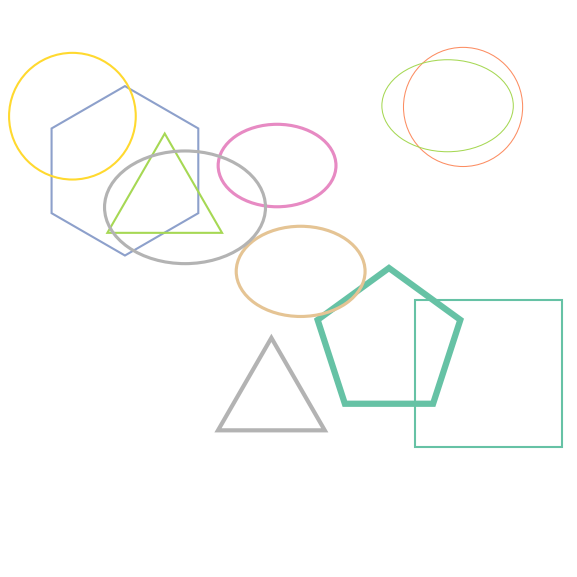[{"shape": "square", "thickness": 1, "radius": 0.64, "center": [0.846, 0.353]}, {"shape": "pentagon", "thickness": 3, "radius": 0.65, "center": [0.674, 0.405]}, {"shape": "circle", "thickness": 0.5, "radius": 0.52, "center": [0.802, 0.814]}, {"shape": "hexagon", "thickness": 1, "radius": 0.73, "center": [0.216, 0.703]}, {"shape": "oval", "thickness": 1.5, "radius": 0.51, "center": [0.48, 0.712]}, {"shape": "triangle", "thickness": 1, "radius": 0.57, "center": [0.285, 0.653]}, {"shape": "oval", "thickness": 0.5, "radius": 0.57, "center": [0.775, 0.816]}, {"shape": "circle", "thickness": 1, "radius": 0.55, "center": [0.125, 0.798]}, {"shape": "oval", "thickness": 1.5, "radius": 0.56, "center": [0.521, 0.529]}, {"shape": "triangle", "thickness": 2, "radius": 0.53, "center": [0.47, 0.307]}, {"shape": "oval", "thickness": 1.5, "radius": 0.7, "center": [0.32, 0.64]}]